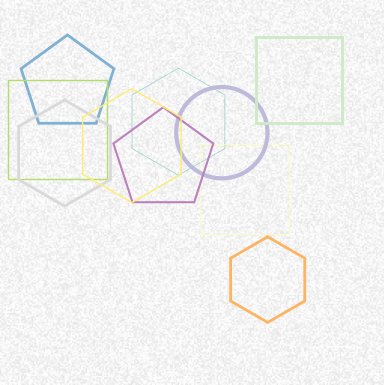[{"shape": "hexagon", "thickness": 0.5, "radius": 0.7, "center": [0.464, 0.684]}, {"shape": "square", "thickness": 0.5, "radius": 0.58, "center": [0.635, 0.51]}, {"shape": "circle", "thickness": 3, "radius": 0.59, "center": [0.576, 0.655]}, {"shape": "pentagon", "thickness": 2, "radius": 0.63, "center": [0.175, 0.782]}, {"shape": "hexagon", "thickness": 2, "radius": 0.56, "center": [0.695, 0.274]}, {"shape": "square", "thickness": 1, "radius": 0.64, "center": [0.15, 0.664]}, {"shape": "hexagon", "thickness": 2, "radius": 0.69, "center": [0.168, 0.603]}, {"shape": "pentagon", "thickness": 1.5, "radius": 0.68, "center": [0.424, 0.585]}, {"shape": "square", "thickness": 2, "radius": 0.56, "center": [0.777, 0.792]}, {"shape": "hexagon", "thickness": 1, "radius": 0.74, "center": [0.343, 0.622]}]